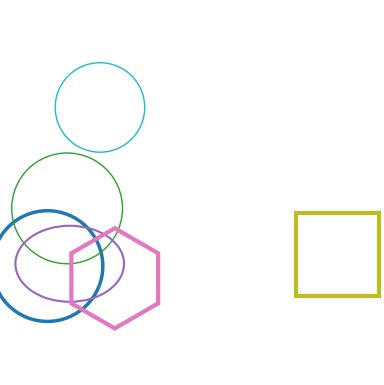[{"shape": "circle", "thickness": 2.5, "radius": 0.72, "center": [0.123, 0.309]}, {"shape": "circle", "thickness": 1, "radius": 0.72, "center": [0.174, 0.459]}, {"shape": "oval", "thickness": 1.5, "radius": 0.71, "center": [0.181, 0.315]}, {"shape": "hexagon", "thickness": 3, "radius": 0.65, "center": [0.298, 0.277]}, {"shape": "square", "thickness": 3, "radius": 0.54, "center": [0.876, 0.338]}, {"shape": "circle", "thickness": 1, "radius": 0.58, "center": [0.26, 0.721]}]